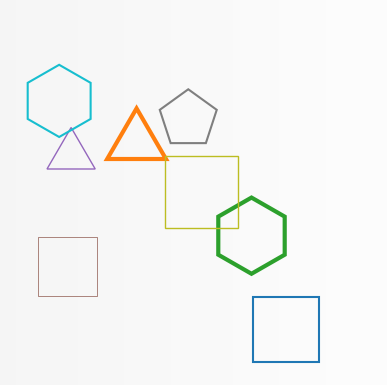[{"shape": "square", "thickness": 1.5, "radius": 0.42, "center": [0.738, 0.144]}, {"shape": "triangle", "thickness": 3, "radius": 0.44, "center": [0.352, 0.631]}, {"shape": "hexagon", "thickness": 3, "radius": 0.49, "center": [0.649, 0.388]}, {"shape": "triangle", "thickness": 1, "radius": 0.36, "center": [0.184, 0.597]}, {"shape": "square", "thickness": 0.5, "radius": 0.38, "center": [0.173, 0.308]}, {"shape": "pentagon", "thickness": 1.5, "radius": 0.39, "center": [0.486, 0.691]}, {"shape": "square", "thickness": 1, "radius": 0.47, "center": [0.519, 0.5]}, {"shape": "hexagon", "thickness": 1.5, "radius": 0.47, "center": [0.153, 0.738]}]